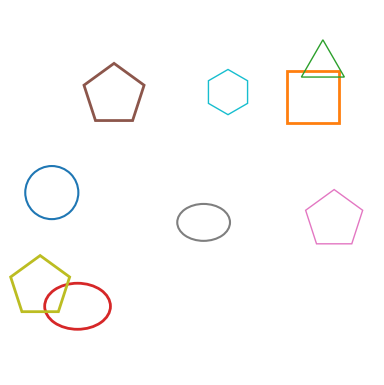[{"shape": "circle", "thickness": 1.5, "radius": 0.34, "center": [0.135, 0.5]}, {"shape": "square", "thickness": 2, "radius": 0.34, "center": [0.813, 0.749]}, {"shape": "triangle", "thickness": 1, "radius": 0.32, "center": [0.839, 0.832]}, {"shape": "oval", "thickness": 2, "radius": 0.43, "center": [0.201, 0.205]}, {"shape": "pentagon", "thickness": 2, "radius": 0.41, "center": [0.296, 0.753]}, {"shape": "pentagon", "thickness": 1, "radius": 0.39, "center": [0.868, 0.43]}, {"shape": "oval", "thickness": 1.5, "radius": 0.34, "center": [0.529, 0.422]}, {"shape": "pentagon", "thickness": 2, "radius": 0.4, "center": [0.104, 0.256]}, {"shape": "hexagon", "thickness": 1, "radius": 0.29, "center": [0.592, 0.761]}]